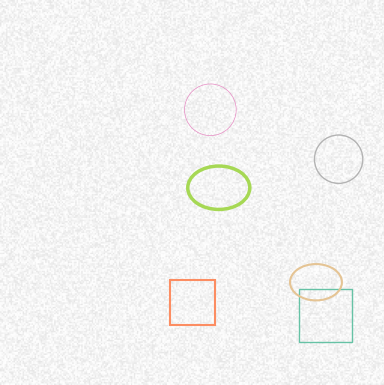[{"shape": "square", "thickness": 1, "radius": 0.34, "center": [0.845, 0.18]}, {"shape": "square", "thickness": 1.5, "radius": 0.29, "center": [0.5, 0.215]}, {"shape": "circle", "thickness": 0.5, "radius": 0.34, "center": [0.546, 0.715]}, {"shape": "oval", "thickness": 2.5, "radius": 0.4, "center": [0.568, 0.512]}, {"shape": "oval", "thickness": 1.5, "radius": 0.34, "center": [0.821, 0.267]}, {"shape": "circle", "thickness": 1, "radius": 0.31, "center": [0.88, 0.586]}]